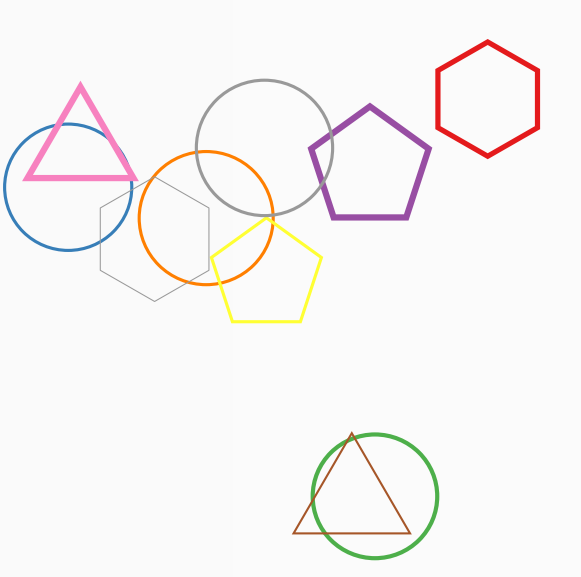[{"shape": "hexagon", "thickness": 2.5, "radius": 0.49, "center": [0.839, 0.828]}, {"shape": "circle", "thickness": 1.5, "radius": 0.55, "center": [0.117, 0.675]}, {"shape": "circle", "thickness": 2, "radius": 0.54, "center": [0.645, 0.14]}, {"shape": "pentagon", "thickness": 3, "radius": 0.53, "center": [0.636, 0.709]}, {"shape": "circle", "thickness": 1.5, "radius": 0.58, "center": [0.355, 0.621]}, {"shape": "pentagon", "thickness": 1.5, "radius": 0.5, "center": [0.458, 0.522]}, {"shape": "triangle", "thickness": 1, "radius": 0.58, "center": [0.605, 0.133]}, {"shape": "triangle", "thickness": 3, "radius": 0.53, "center": [0.138, 0.743]}, {"shape": "hexagon", "thickness": 0.5, "radius": 0.54, "center": [0.266, 0.585]}, {"shape": "circle", "thickness": 1.5, "radius": 0.59, "center": [0.455, 0.743]}]